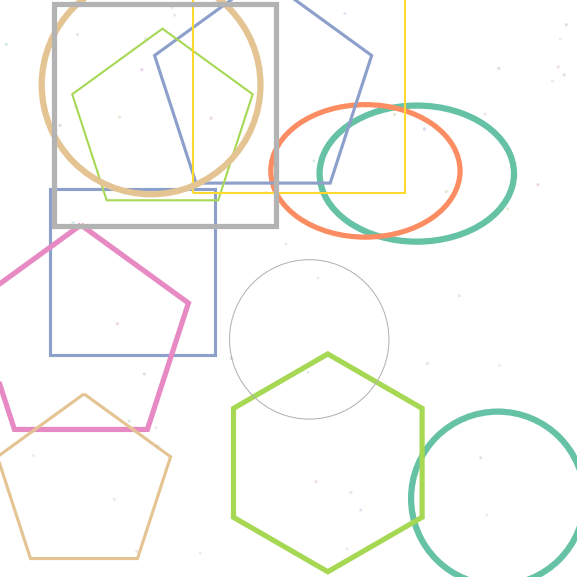[{"shape": "oval", "thickness": 3, "radius": 0.84, "center": [0.722, 0.699]}, {"shape": "circle", "thickness": 3, "radius": 0.75, "center": [0.862, 0.136]}, {"shape": "oval", "thickness": 2.5, "radius": 0.82, "center": [0.633, 0.703]}, {"shape": "pentagon", "thickness": 1.5, "radius": 0.99, "center": [0.456, 0.842]}, {"shape": "square", "thickness": 1.5, "radius": 0.71, "center": [0.23, 0.528]}, {"shape": "pentagon", "thickness": 2.5, "radius": 0.98, "center": [0.14, 0.414]}, {"shape": "hexagon", "thickness": 2.5, "radius": 0.94, "center": [0.568, 0.198]}, {"shape": "pentagon", "thickness": 1, "radius": 0.82, "center": [0.281, 0.785]}, {"shape": "square", "thickness": 1, "radius": 0.92, "center": [0.518, 0.848]}, {"shape": "circle", "thickness": 3, "radius": 0.95, "center": [0.262, 0.852]}, {"shape": "pentagon", "thickness": 1.5, "radius": 0.79, "center": [0.145, 0.159]}, {"shape": "square", "thickness": 2.5, "radius": 0.96, "center": [0.286, 0.8]}, {"shape": "circle", "thickness": 0.5, "radius": 0.69, "center": [0.535, 0.411]}]